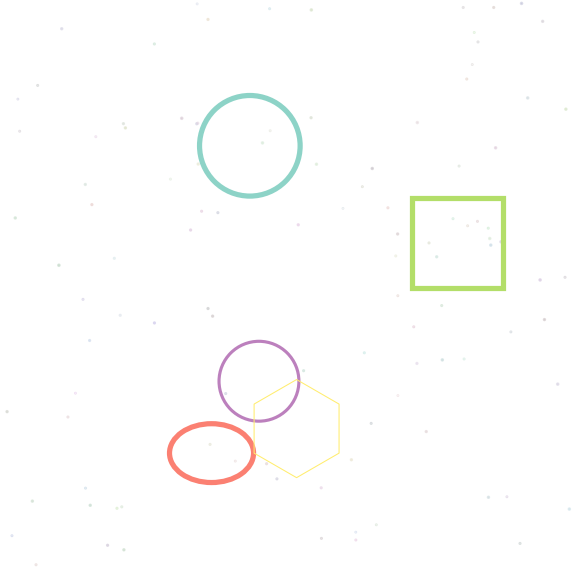[{"shape": "circle", "thickness": 2.5, "radius": 0.44, "center": [0.433, 0.747]}, {"shape": "oval", "thickness": 2.5, "radius": 0.36, "center": [0.366, 0.215]}, {"shape": "square", "thickness": 2.5, "radius": 0.39, "center": [0.792, 0.578]}, {"shape": "circle", "thickness": 1.5, "radius": 0.35, "center": [0.448, 0.339]}, {"shape": "hexagon", "thickness": 0.5, "radius": 0.42, "center": [0.514, 0.257]}]